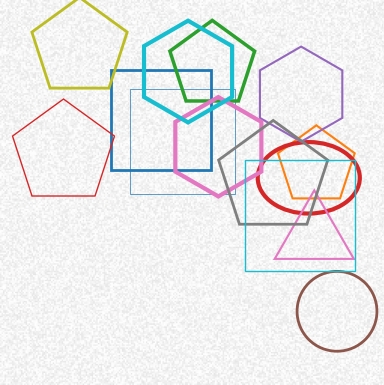[{"shape": "square", "thickness": 0.5, "radius": 0.68, "center": [0.474, 0.633]}, {"shape": "square", "thickness": 2, "radius": 0.65, "center": [0.419, 0.689]}, {"shape": "pentagon", "thickness": 1.5, "radius": 0.52, "center": [0.822, 0.57]}, {"shape": "pentagon", "thickness": 2.5, "radius": 0.58, "center": [0.551, 0.831]}, {"shape": "oval", "thickness": 3, "radius": 0.66, "center": [0.802, 0.538]}, {"shape": "pentagon", "thickness": 1, "radius": 0.7, "center": [0.165, 0.604]}, {"shape": "hexagon", "thickness": 1.5, "radius": 0.62, "center": [0.782, 0.755]}, {"shape": "circle", "thickness": 2, "radius": 0.52, "center": [0.875, 0.191]}, {"shape": "triangle", "thickness": 1.5, "radius": 0.59, "center": [0.816, 0.387]}, {"shape": "hexagon", "thickness": 3, "radius": 0.65, "center": [0.567, 0.619]}, {"shape": "pentagon", "thickness": 2, "radius": 0.75, "center": [0.71, 0.538]}, {"shape": "pentagon", "thickness": 2, "radius": 0.65, "center": [0.207, 0.876]}, {"shape": "hexagon", "thickness": 3, "radius": 0.66, "center": [0.488, 0.814]}, {"shape": "square", "thickness": 1, "radius": 0.72, "center": [0.779, 0.44]}]